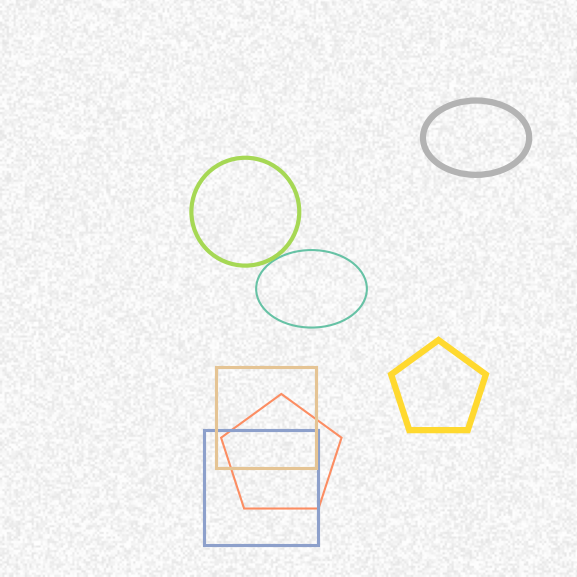[{"shape": "oval", "thickness": 1, "radius": 0.48, "center": [0.539, 0.499]}, {"shape": "pentagon", "thickness": 1, "radius": 0.55, "center": [0.487, 0.207]}, {"shape": "square", "thickness": 1.5, "radius": 0.5, "center": [0.452, 0.155]}, {"shape": "circle", "thickness": 2, "radius": 0.47, "center": [0.425, 0.633]}, {"shape": "pentagon", "thickness": 3, "radius": 0.43, "center": [0.759, 0.324]}, {"shape": "square", "thickness": 1.5, "radius": 0.44, "center": [0.461, 0.276]}, {"shape": "oval", "thickness": 3, "radius": 0.46, "center": [0.824, 0.761]}]